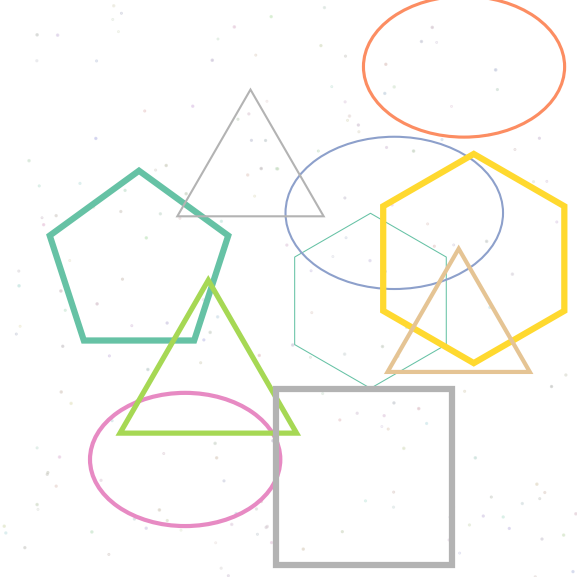[{"shape": "hexagon", "thickness": 0.5, "radius": 0.76, "center": [0.642, 0.478]}, {"shape": "pentagon", "thickness": 3, "radius": 0.81, "center": [0.241, 0.541]}, {"shape": "oval", "thickness": 1.5, "radius": 0.87, "center": [0.804, 0.884]}, {"shape": "oval", "thickness": 1, "radius": 0.94, "center": [0.683, 0.631]}, {"shape": "oval", "thickness": 2, "radius": 0.82, "center": [0.321, 0.204]}, {"shape": "triangle", "thickness": 2.5, "radius": 0.88, "center": [0.361, 0.337]}, {"shape": "hexagon", "thickness": 3, "radius": 0.91, "center": [0.82, 0.551]}, {"shape": "triangle", "thickness": 2, "radius": 0.71, "center": [0.794, 0.426]}, {"shape": "triangle", "thickness": 1, "radius": 0.73, "center": [0.434, 0.698]}, {"shape": "square", "thickness": 3, "radius": 0.76, "center": [0.63, 0.173]}]